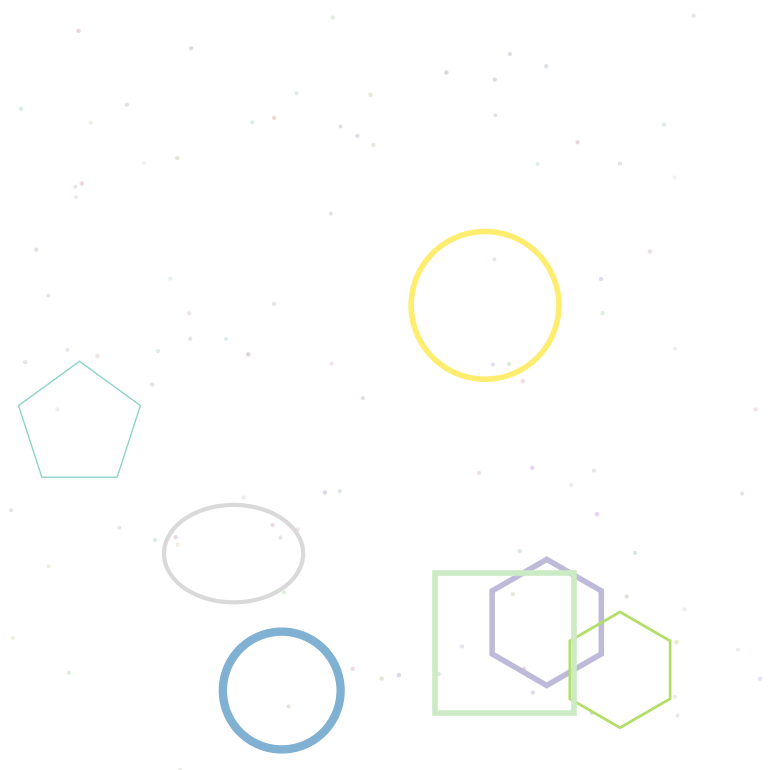[{"shape": "pentagon", "thickness": 0.5, "radius": 0.42, "center": [0.103, 0.448]}, {"shape": "hexagon", "thickness": 2, "radius": 0.41, "center": [0.71, 0.192]}, {"shape": "circle", "thickness": 3, "radius": 0.38, "center": [0.366, 0.103]}, {"shape": "hexagon", "thickness": 1, "radius": 0.38, "center": [0.805, 0.13]}, {"shape": "oval", "thickness": 1.5, "radius": 0.45, "center": [0.303, 0.281]}, {"shape": "square", "thickness": 2, "radius": 0.45, "center": [0.655, 0.165]}, {"shape": "circle", "thickness": 2, "radius": 0.48, "center": [0.63, 0.603]}]